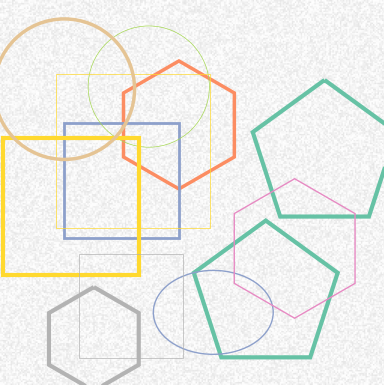[{"shape": "pentagon", "thickness": 3, "radius": 0.98, "center": [0.843, 0.596]}, {"shape": "pentagon", "thickness": 3, "radius": 0.98, "center": [0.69, 0.231]}, {"shape": "hexagon", "thickness": 2.5, "radius": 0.83, "center": [0.465, 0.675]}, {"shape": "oval", "thickness": 1, "radius": 0.78, "center": [0.554, 0.189]}, {"shape": "square", "thickness": 2, "radius": 0.75, "center": [0.315, 0.53]}, {"shape": "hexagon", "thickness": 1, "radius": 0.91, "center": [0.765, 0.355]}, {"shape": "circle", "thickness": 0.5, "radius": 0.79, "center": [0.386, 0.775]}, {"shape": "square", "thickness": 0.5, "radius": 1.0, "center": [0.345, 0.608]}, {"shape": "square", "thickness": 3, "radius": 0.88, "center": [0.183, 0.464]}, {"shape": "circle", "thickness": 2.5, "radius": 0.91, "center": [0.167, 0.768]}, {"shape": "square", "thickness": 0.5, "radius": 0.68, "center": [0.34, 0.205]}, {"shape": "hexagon", "thickness": 3, "radius": 0.67, "center": [0.244, 0.12]}]